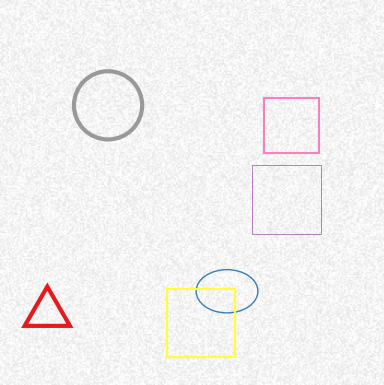[{"shape": "triangle", "thickness": 3, "radius": 0.34, "center": [0.123, 0.188]}, {"shape": "oval", "thickness": 1, "radius": 0.4, "center": [0.59, 0.243]}, {"shape": "square", "thickness": 0.5, "radius": 0.45, "center": [0.745, 0.483]}, {"shape": "square", "thickness": 1.5, "radius": 0.44, "center": [0.521, 0.16]}, {"shape": "square", "thickness": 1.5, "radius": 0.36, "center": [0.757, 0.673]}, {"shape": "circle", "thickness": 3, "radius": 0.44, "center": [0.281, 0.726]}]